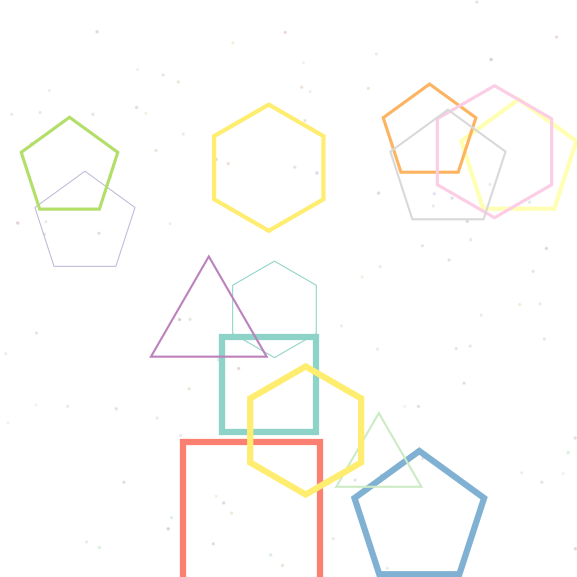[{"shape": "hexagon", "thickness": 0.5, "radius": 0.42, "center": [0.475, 0.463]}, {"shape": "square", "thickness": 3, "radius": 0.41, "center": [0.466, 0.334]}, {"shape": "pentagon", "thickness": 2, "radius": 0.52, "center": [0.898, 0.722]}, {"shape": "pentagon", "thickness": 0.5, "radius": 0.46, "center": [0.147, 0.612]}, {"shape": "square", "thickness": 3, "radius": 0.59, "center": [0.436, 0.115]}, {"shape": "pentagon", "thickness": 3, "radius": 0.59, "center": [0.726, 0.1]}, {"shape": "pentagon", "thickness": 1.5, "radius": 0.42, "center": [0.744, 0.769]}, {"shape": "pentagon", "thickness": 1.5, "radius": 0.44, "center": [0.12, 0.708]}, {"shape": "hexagon", "thickness": 1.5, "radius": 0.57, "center": [0.856, 0.736]}, {"shape": "pentagon", "thickness": 1, "radius": 0.52, "center": [0.776, 0.704]}, {"shape": "triangle", "thickness": 1, "radius": 0.58, "center": [0.362, 0.439]}, {"shape": "triangle", "thickness": 1, "radius": 0.43, "center": [0.656, 0.199]}, {"shape": "hexagon", "thickness": 2, "radius": 0.55, "center": [0.465, 0.709]}, {"shape": "hexagon", "thickness": 3, "radius": 0.55, "center": [0.529, 0.254]}]